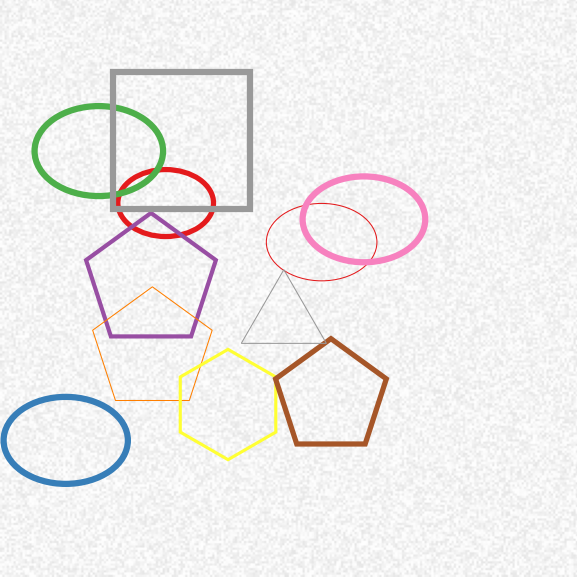[{"shape": "oval", "thickness": 0.5, "radius": 0.48, "center": [0.557, 0.58]}, {"shape": "oval", "thickness": 2.5, "radius": 0.41, "center": [0.287, 0.648]}, {"shape": "oval", "thickness": 3, "radius": 0.54, "center": [0.114, 0.237]}, {"shape": "oval", "thickness": 3, "radius": 0.56, "center": [0.171, 0.738]}, {"shape": "pentagon", "thickness": 2, "radius": 0.59, "center": [0.261, 0.512]}, {"shape": "pentagon", "thickness": 0.5, "radius": 0.54, "center": [0.264, 0.394]}, {"shape": "hexagon", "thickness": 1.5, "radius": 0.48, "center": [0.395, 0.299]}, {"shape": "pentagon", "thickness": 2.5, "radius": 0.5, "center": [0.573, 0.312]}, {"shape": "oval", "thickness": 3, "radius": 0.53, "center": [0.63, 0.619]}, {"shape": "square", "thickness": 3, "radius": 0.59, "center": [0.315, 0.755]}, {"shape": "triangle", "thickness": 0.5, "radius": 0.43, "center": [0.491, 0.447]}]